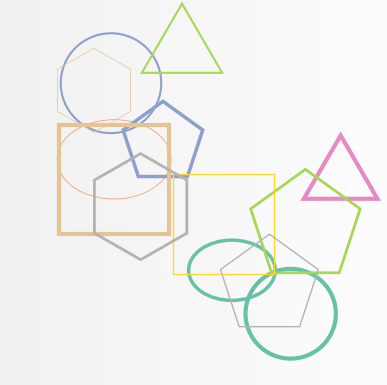[{"shape": "oval", "thickness": 2.5, "radius": 0.56, "center": [0.599, 0.298]}, {"shape": "circle", "thickness": 3, "radius": 0.58, "center": [0.75, 0.185]}, {"shape": "oval", "thickness": 0.5, "radius": 0.74, "center": [0.294, 0.586]}, {"shape": "circle", "thickness": 1.5, "radius": 0.65, "center": [0.286, 0.784]}, {"shape": "pentagon", "thickness": 2.5, "radius": 0.54, "center": [0.42, 0.629]}, {"shape": "triangle", "thickness": 3, "radius": 0.55, "center": [0.879, 0.539]}, {"shape": "pentagon", "thickness": 2, "radius": 0.74, "center": [0.788, 0.412]}, {"shape": "triangle", "thickness": 1.5, "radius": 0.6, "center": [0.47, 0.871]}, {"shape": "square", "thickness": 1, "radius": 0.65, "center": [0.577, 0.418]}, {"shape": "hexagon", "thickness": 0.5, "radius": 0.55, "center": [0.243, 0.765]}, {"shape": "square", "thickness": 3, "radius": 0.71, "center": [0.295, 0.533]}, {"shape": "hexagon", "thickness": 2, "radius": 0.69, "center": [0.363, 0.463]}, {"shape": "pentagon", "thickness": 1, "radius": 0.66, "center": [0.695, 0.259]}]